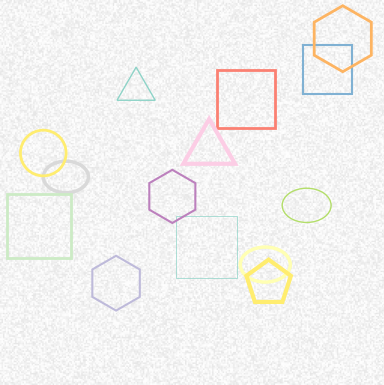[{"shape": "square", "thickness": 0.5, "radius": 0.4, "center": [0.537, 0.359]}, {"shape": "triangle", "thickness": 1, "radius": 0.29, "center": [0.354, 0.768]}, {"shape": "oval", "thickness": 2.5, "radius": 0.32, "center": [0.689, 0.313]}, {"shape": "hexagon", "thickness": 1.5, "radius": 0.36, "center": [0.301, 0.264]}, {"shape": "square", "thickness": 2, "radius": 0.38, "center": [0.638, 0.743]}, {"shape": "square", "thickness": 1.5, "radius": 0.32, "center": [0.849, 0.818]}, {"shape": "hexagon", "thickness": 2, "radius": 0.43, "center": [0.89, 0.899]}, {"shape": "oval", "thickness": 1, "radius": 0.32, "center": [0.796, 0.467]}, {"shape": "triangle", "thickness": 3, "radius": 0.39, "center": [0.543, 0.613]}, {"shape": "oval", "thickness": 2.5, "radius": 0.29, "center": [0.171, 0.54]}, {"shape": "hexagon", "thickness": 1.5, "radius": 0.35, "center": [0.448, 0.49]}, {"shape": "square", "thickness": 2, "radius": 0.42, "center": [0.101, 0.413]}, {"shape": "pentagon", "thickness": 3, "radius": 0.3, "center": [0.698, 0.265]}, {"shape": "circle", "thickness": 2, "radius": 0.3, "center": [0.112, 0.603]}]